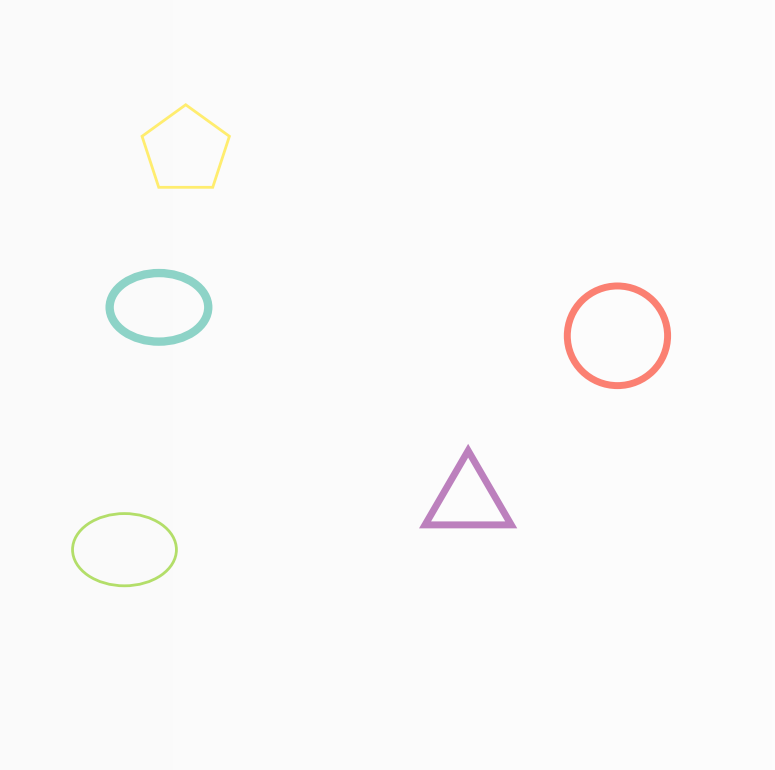[{"shape": "oval", "thickness": 3, "radius": 0.32, "center": [0.205, 0.601]}, {"shape": "circle", "thickness": 2.5, "radius": 0.32, "center": [0.797, 0.564]}, {"shape": "oval", "thickness": 1, "radius": 0.34, "center": [0.161, 0.286]}, {"shape": "triangle", "thickness": 2.5, "radius": 0.32, "center": [0.604, 0.35]}, {"shape": "pentagon", "thickness": 1, "radius": 0.3, "center": [0.24, 0.805]}]